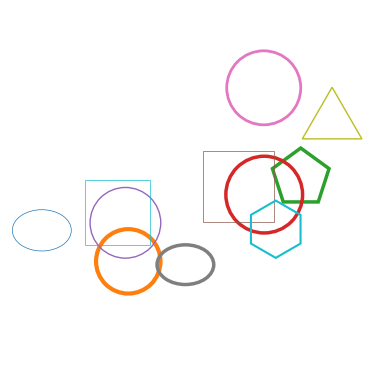[{"shape": "oval", "thickness": 0.5, "radius": 0.38, "center": [0.109, 0.402]}, {"shape": "circle", "thickness": 3, "radius": 0.42, "center": [0.333, 0.321]}, {"shape": "pentagon", "thickness": 2.5, "radius": 0.39, "center": [0.781, 0.538]}, {"shape": "circle", "thickness": 2.5, "radius": 0.5, "center": [0.686, 0.495]}, {"shape": "circle", "thickness": 1, "radius": 0.46, "center": [0.326, 0.421]}, {"shape": "square", "thickness": 0.5, "radius": 0.46, "center": [0.62, 0.516]}, {"shape": "circle", "thickness": 2, "radius": 0.48, "center": [0.685, 0.772]}, {"shape": "oval", "thickness": 2.5, "radius": 0.37, "center": [0.482, 0.313]}, {"shape": "triangle", "thickness": 1, "radius": 0.45, "center": [0.863, 0.684]}, {"shape": "hexagon", "thickness": 1.5, "radius": 0.37, "center": [0.716, 0.405]}, {"shape": "square", "thickness": 0.5, "radius": 0.42, "center": [0.305, 0.449]}]